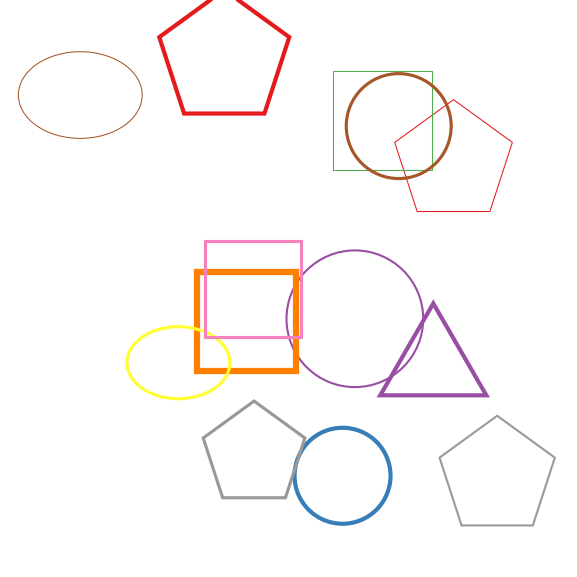[{"shape": "pentagon", "thickness": 0.5, "radius": 0.54, "center": [0.785, 0.719]}, {"shape": "pentagon", "thickness": 2, "radius": 0.59, "center": [0.388, 0.898]}, {"shape": "circle", "thickness": 2, "radius": 0.42, "center": [0.593, 0.175]}, {"shape": "square", "thickness": 0.5, "radius": 0.43, "center": [0.662, 0.791]}, {"shape": "triangle", "thickness": 2, "radius": 0.53, "center": [0.75, 0.368]}, {"shape": "circle", "thickness": 1, "radius": 0.59, "center": [0.614, 0.447]}, {"shape": "square", "thickness": 3, "radius": 0.43, "center": [0.427, 0.442]}, {"shape": "oval", "thickness": 1.5, "radius": 0.45, "center": [0.309, 0.371]}, {"shape": "circle", "thickness": 1.5, "radius": 0.45, "center": [0.69, 0.781]}, {"shape": "oval", "thickness": 0.5, "radius": 0.54, "center": [0.139, 0.835]}, {"shape": "square", "thickness": 1.5, "radius": 0.41, "center": [0.438, 0.499]}, {"shape": "pentagon", "thickness": 1.5, "radius": 0.46, "center": [0.44, 0.212]}, {"shape": "pentagon", "thickness": 1, "radius": 0.52, "center": [0.861, 0.174]}]